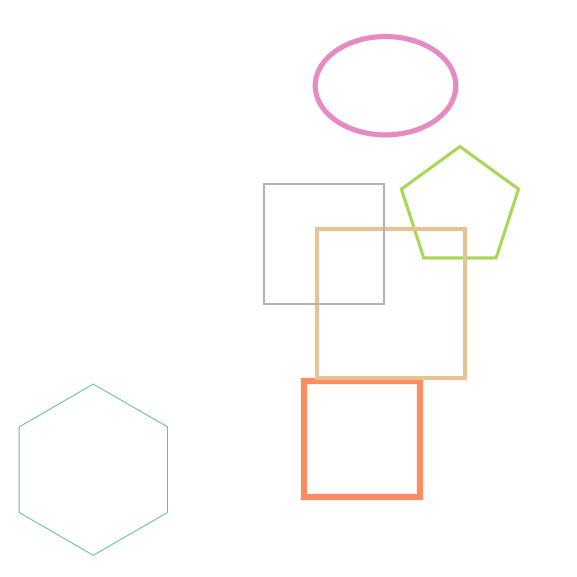[{"shape": "hexagon", "thickness": 0.5, "radius": 0.74, "center": [0.162, 0.186]}, {"shape": "square", "thickness": 3, "radius": 0.5, "center": [0.627, 0.238]}, {"shape": "oval", "thickness": 2.5, "radius": 0.61, "center": [0.668, 0.851]}, {"shape": "pentagon", "thickness": 1.5, "radius": 0.53, "center": [0.796, 0.639]}, {"shape": "square", "thickness": 2, "radius": 0.64, "center": [0.677, 0.473]}, {"shape": "square", "thickness": 1, "radius": 0.52, "center": [0.56, 0.577]}]